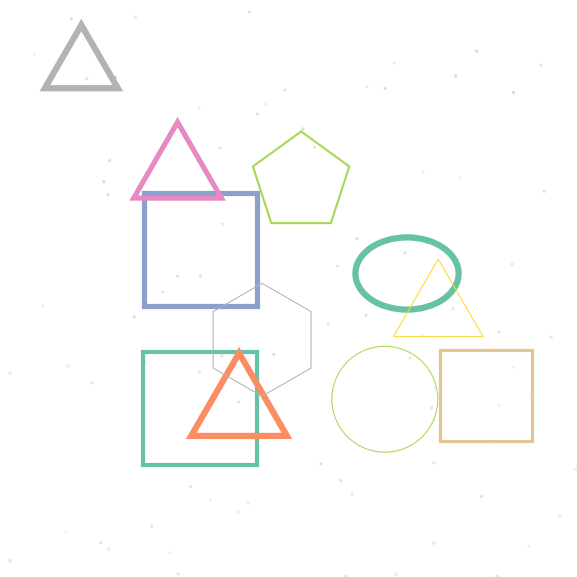[{"shape": "square", "thickness": 2, "radius": 0.49, "center": [0.347, 0.292]}, {"shape": "oval", "thickness": 3, "radius": 0.45, "center": [0.705, 0.526]}, {"shape": "triangle", "thickness": 3, "radius": 0.48, "center": [0.414, 0.292]}, {"shape": "square", "thickness": 2.5, "radius": 0.49, "center": [0.347, 0.567]}, {"shape": "triangle", "thickness": 2.5, "radius": 0.44, "center": [0.307, 0.7]}, {"shape": "circle", "thickness": 0.5, "radius": 0.46, "center": [0.666, 0.308]}, {"shape": "pentagon", "thickness": 1, "radius": 0.44, "center": [0.521, 0.684]}, {"shape": "triangle", "thickness": 0.5, "radius": 0.45, "center": [0.759, 0.461]}, {"shape": "square", "thickness": 1.5, "radius": 0.4, "center": [0.842, 0.314]}, {"shape": "triangle", "thickness": 3, "radius": 0.36, "center": [0.141, 0.883]}, {"shape": "hexagon", "thickness": 0.5, "radius": 0.49, "center": [0.454, 0.411]}]